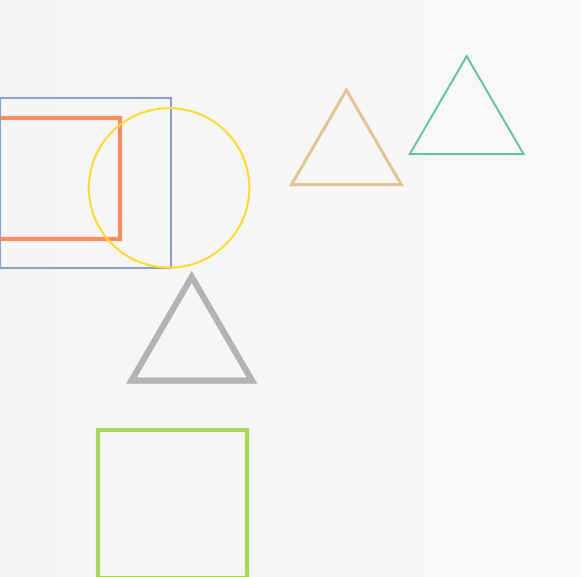[{"shape": "triangle", "thickness": 1, "radius": 0.56, "center": [0.803, 0.789]}, {"shape": "square", "thickness": 2, "radius": 0.53, "center": [0.102, 0.69]}, {"shape": "square", "thickness": 1, "radius": 0.74, "center": [0.147, 0.682]}, {"shape": "square", "thickness": 2, "radius": 0.64, "center": [0.296, 0.127]}, {"shape": "circle", "thickness": 1, "radius": 0.69, "center": [0.291, 0.674]}, {"shape": "triangle", "thickness": 1.5, "radius": 0.55, "center": [0.596, 0.734]}, {"shape": "triangle", "thickness": 3, "radius": 0.6, "center": [0.33, 0.4]}]